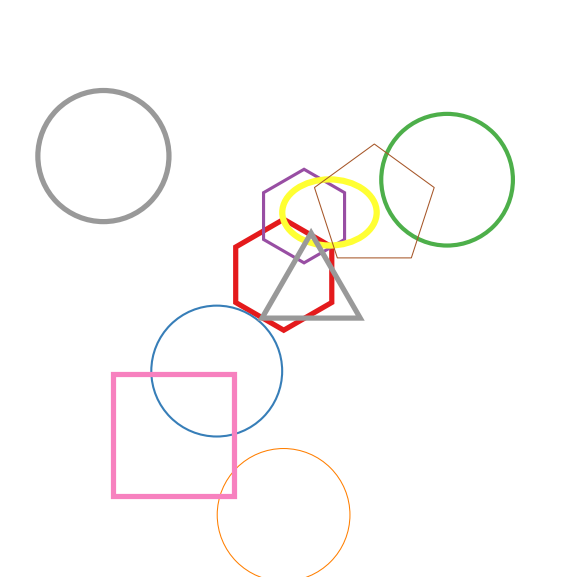[{"shape": "hexagon", "thickness": 2.5, "radius": 0.48, "center": [0.491, 0.523]}, {"shape": "circle", "thickness": 1, "radius": 0.57, "center": [0.375, 0.357]}, {"shape": "circle", "thickness": 2, "radius": 0.57, "center": [0.774, 0.688]}, {"shape": "hexagon", "thickness": 1.5, "radius": 0.4, "center": [0.527, 0.625]}, {"shape": "circle", "thickness": 0.5, "radius": 0.57, "center": [0.491, 0.108]}, {"shape": "oval", "thickness": 3, "radius": 0.41, "center": [0.571, 0.631]}, {"shape": "pentagon", "thickness": 0.5, "radius": 0.54, "center": [0.648, 0.641]}, {"shape": "square", "thickness": 2.5, "radius": 0.52, "center": [0.3, 0.246]}, {"shape": "circle", "thickness": 2.5, "radius": 0.57, "center": [0.179, 0.729]}, {"shape": "triangle", "thickness": 2.5, "radius": 0.49, "center": [0.539, 0.497]}]